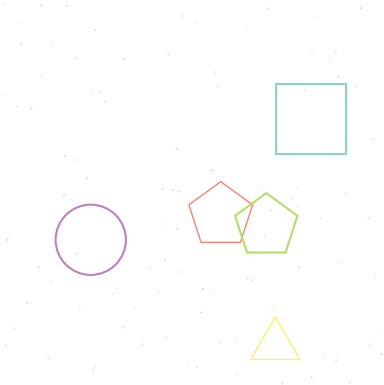[{"shape": "square", "thickness": 1.5, "radius": 0.45, "center": [0.809, 0.69]}, {"shape": "pentagon", "thickness": 1, "radius": 0.44, "center": [0.573, 0.441]}, {"shape": "pentagon", "thickness": 1.5, "radius": 0.43, "center": [0.692, 0.413]}, {"shape": "circle", "thickness": 1.5, "radius": 0.46, "center": [0.236, 0.377]}, {"shape": "triangle", "thickness": 1, "radius": 0.37, "center": [0.715, 0.103]}]